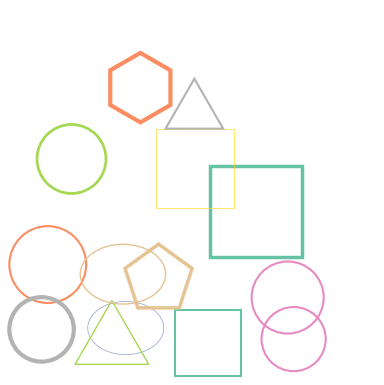[{"shape": "square", "thickness": 1.5, "radius": 0.43, "center": [0.54, 0.109]}, {"shape": "square", "thickness": 2.5, "radius": 0.59, "center": [0.665, 0.451]}, {"shape": "hexagon", "thickness": 3, "radius": 0.45, "center": [0.365, 0.772]}, {"shape": "circle", "thickness": 1.5, "radius": 0.5, "center": [0.124, 0.313]}, {"shape": "oval", "thickness": 0.5, "radius": 0.49, "center": [0.327, 0.148]}, {"shape": "circle", "thickness": 1.5, "radius": 0.47, "center": [0.747, 0.227]}, {"shape": "circle", "thickness": 1.5, "radius": 0.42, "center": [0.763, 0.119]}, {"shape": "triangle", "thickness": 1, "radius": 0.55, "center": [0.29, 0.109]}, {"shape": "circle", "thickness": 2, "radius": 0.45, "center": [0.186, 0.587]}, {"shape": "square", "thickness": 0.5, "radius": 0.51, "center": [0.507, 0.562]}, {"shape": "pentagon", "thickness": 2.5, "radius": 0.46, "center": [0.412, 0.274]}, {"shape": "oval", "thickness": 1, "radius": 0.55, "center": [0.319, 0.288]}, {"shape": "circle", "thickness": 3, "radius": 0.42, "center": [0.108, 0.144]}, {"shape": "triangle", "thickness": 1.5, "radius": 0.43, "center": [0.505, 0.709]}]